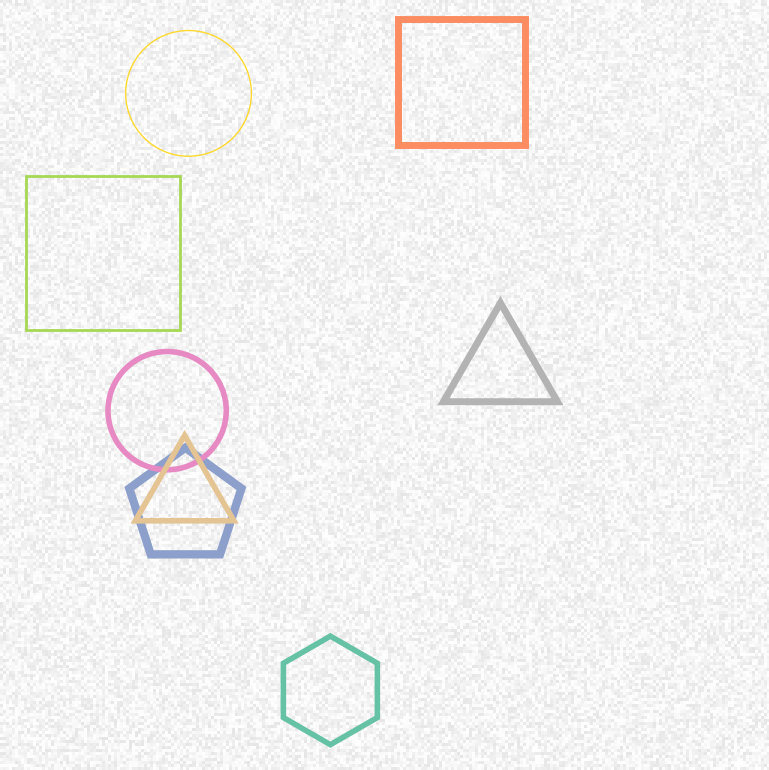[{"shape": "hexagon", "thickness": 2, "radius": 0.35, "center": [0.429, 0.103]}, {"shape": "square", "thickness": 2.5, "radius": 0.41, "center": [0.6, 0.894]}, {"shape": "pentagon", "thickness": 3, "radius": 0.38, "center": [0.241, 0.342]}, {"shape": "circle", "thickness": 2, "radius": 0.38, "center": [0.217, 0.467]}, {"shape": "square", "thickness": 1, "radius": 0.5, "center": [0.134, 0.671]}, {"shape": "circle", "thickness": 0.5, "radius": 0.41, "center": [0.245, 0.879]}, {"shape": "triangle", "thickness": 2, "radius": 0.37, "center": [0.24, 0.361]}, {"shape": "triangle", "thickness": 2.5, "radius": 0.43, "center": [0.65, 0.521]}]